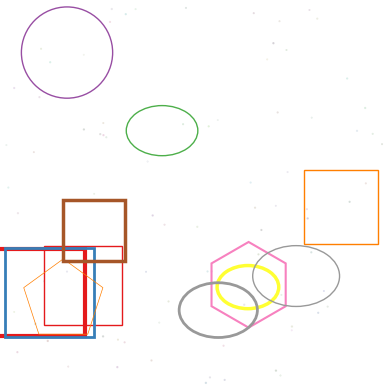[{"shape": "square", "thickness": 3, "radius": 0.56, "center": [0.108, 0.241]}, {"shape": "square", "thickness": 1, "radius": 0.51, "center": [0.215, 0.258]}, {"shape": "square", "thickness": 2, "radius": 0.58, "center": [0.128, 0.24]}, {"shape": "oval", "thickness": 1, "radius": 0.46, "center": [0.421, 0.661]}, {"shape": "circle", "thickness": 1, "radius": 0.59, "center": [0.174, 0.863]}, {"shape": "square", "thickness": 1, "radius": 0.49, "center": [0.886, 0.462]}, {"shape": "pentagon", "thickness": 0.5, "radius": 0.54, "center": [0.164, 0.219]}, {"shape": "oval", "thickness": 2.5, "radius": 0.4, "center": [0.644, 0.254]}, {"shape": "square", "thickness": 2.5, "radius": 0.4, "center": [0.243, 0.401]}, {"shape": "hexagon", "thickness": 1.5, "radius": 0.56, "center": [0.646, 0.26]}, {"shape": "oval", "thickness": 2, "radius": 0.51, "center": [0.567, 0.194]}, {"shape": "oval", "thickness": 1, "radius": 0.56, "center": [0.769, 0.283]}]